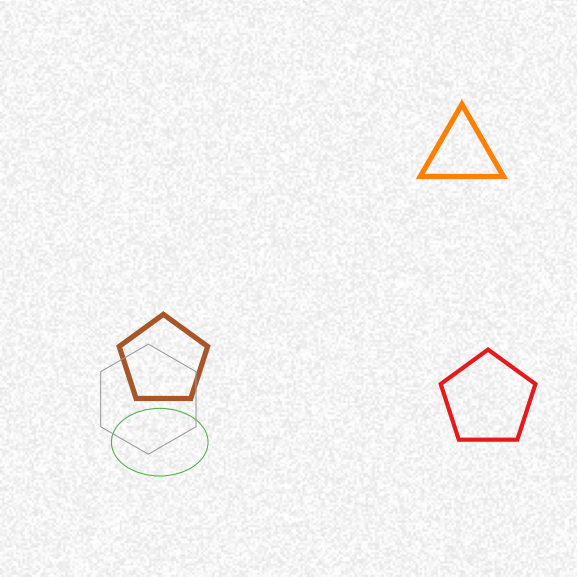[{"shape": "pentagon", "thickness": 2, "radius": 0.43, "center": [0.845, 0.308]}, {"shape": "oval", "thickness": 0.5, "radius": 0.42, "center": [0.277, 0.233]}, {"shape": "triangle", "thickness": 2.5, "radius": 0.42, "center": [0.8, 0.735]}, {"shape": "pentagon", "thickness": 2.5, "radius": 0.4, "center": [0.283, 0.374]}, {"shape": "hexagon", "thickness": 0.5, "radius": 0.48, "center": [0.257, 0.308]}]